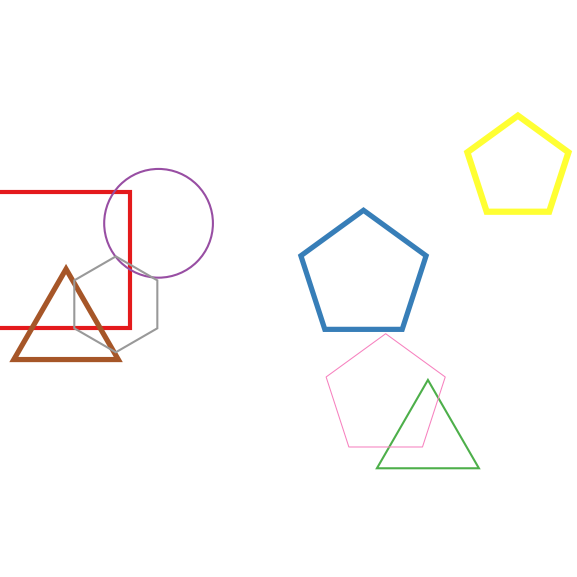[{"shape": "square", "thickness": 2, "radius": 0.59, "center": [0.107, 0.549]}, {"shape": "pentagon", "thickness": 2.5, "radius": 0.57, "center": [0.629, 0.521]}, {"shape": "triangle", "thickness": 1, "radius": 0.51, "center": [0.741, 0.239]}, {"shape": "circle", "thickness": 1, "radius": 0.47, "center": [0.275, 0.612]}, {"shape": "pentagon", "thickness": 3, "radius": 0.46, "center": [0.897, 0.707]}, {"shape": "triangle", "thickness": 2.5, "radius": 0.52, "center": [0.114, 0.429]}, {"shape": "pentagon", "thickness": 0.5, "radius": 0.54, "center": [0.668, 0.313]}, {"shape": "hexagon", "thickness": 1, "radius": 0.42, "center": [0.201, 0.472]}]